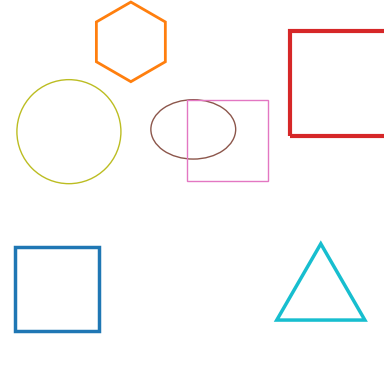[{"shape": "square", "thickness": 2.5, "radius": 0.55, "center": [0.148, 0.25]}, {"shape": "hexagon", "thickness": 2, "radius": 0.52, "center": [0.34, 0.891]}, {"shape": "square", "thickness": 3, "radius": 0.69, "center": [0.89, 0.783]}, {"shape": "oval", "thickness": 1, "radius": 0.55, "center": [0.502, 0.664]}, {"shape": "square", "thickness": 1, "radius": 0.53, "center": [0.591, 0.635]}, {"shape": "circle", "thickness": 1, "radius": 0.68, "center": [0.179, 0.658]}, {"shape": "triangle", "thickness": 2.5, "radius": 0.66, "center": [0.833, 0.235]}]